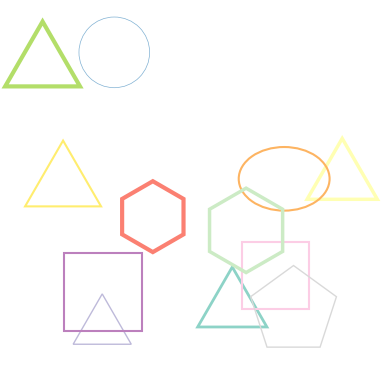[{"shape": "triangle", "thickness": 2, "radius": 0.52, "center": [0.603, 0.203]}, {"shape": "triangle", "thickness": 2.5, "radius": 0.53, "center": [0.889, 0.535]}, {"shape": "triangle", "thickness": 1, "radius": 0.44, "center": [0.265, 0.149]}, {"shape": "hexagon", "thickness": 3, "radius": 0.46, "center": [0.397, 0.437]}, {"shape": "circle", "thickness": 0.5, "radius": 0.46, "center": [0.297, 0.864]}, {"shape": "oval", "thickness": 1.5, "radius": 0.59, "center": [0.738, 0.536]}, {"shape": "triangle", "thickness": 3, "radius": 0.56, "center": [0.111, 0.832]}, {"shape": "square", "thickness": 1.5, "radius": 0.44, "center": [0.715, 0.286]}, {"shape": "pentagon", "thickness": 1, "radius": 0.59, "center": [0.762, 0.193]}, {"shape": "square", "thickness": 1.5, "radius": 0.51, "center": [0.267, 0.241]}, {"shape": "hexagon", "thickness": 2.5, "radius": 0.55, "center": [0.639, 0.402]}, {"shape": "triangle", "thickness": 1.5, "radius": 0.57, "center": [0.164, 0.521]}]